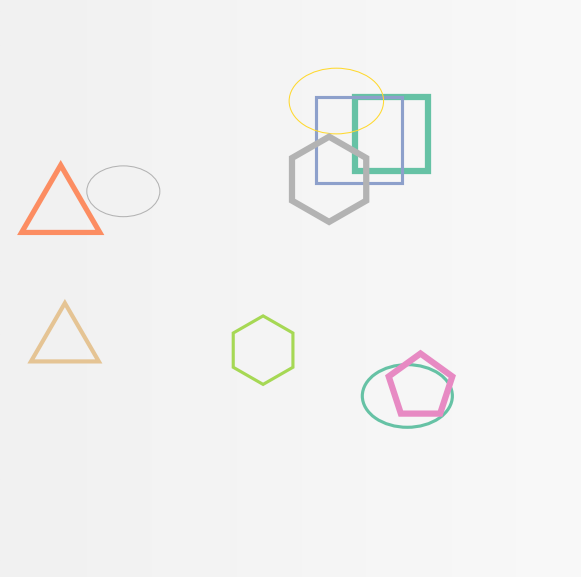[{"shape": "oval", "thickness": 1.5, "radius": 0.39, "center": [0.701, 0.313]}, {"shape": "square", "thickness": 3, "radius": 0.32, "center": [0.673, 0.767]}, {"shape": "triangle", "thickness": 2.5, "radius": 0.39, "center": [0.104, 0.635]}, {"shape": "square", "thickness": 1.5, "radius": 0.37, "center": [0.617, 0.756]}, {"shape": "pentagon", "thickness": 3, "radius": 0.29, "center": [0.723, 0.329]}, {"shape": "hexagon", "thickness": 1.5, "radius": 0.3, "center": [0.453, 0.393]}, {"shape": "oval", "thickness": 0.5, "radius": 0.41, "center": [0.579, 0.824]}, {"shape": "triangle", "thickness": 2, "radius": 0.34, "center": [0.112, 0.407]}, {"shape": "hexagon", "thickness": 3, "radius": 0.37, "center": [0.566, 0.689]}, {"shape": "oval", "thickness": 0.5, "radius": 0.31, "center": [0.212, 0.668]}]